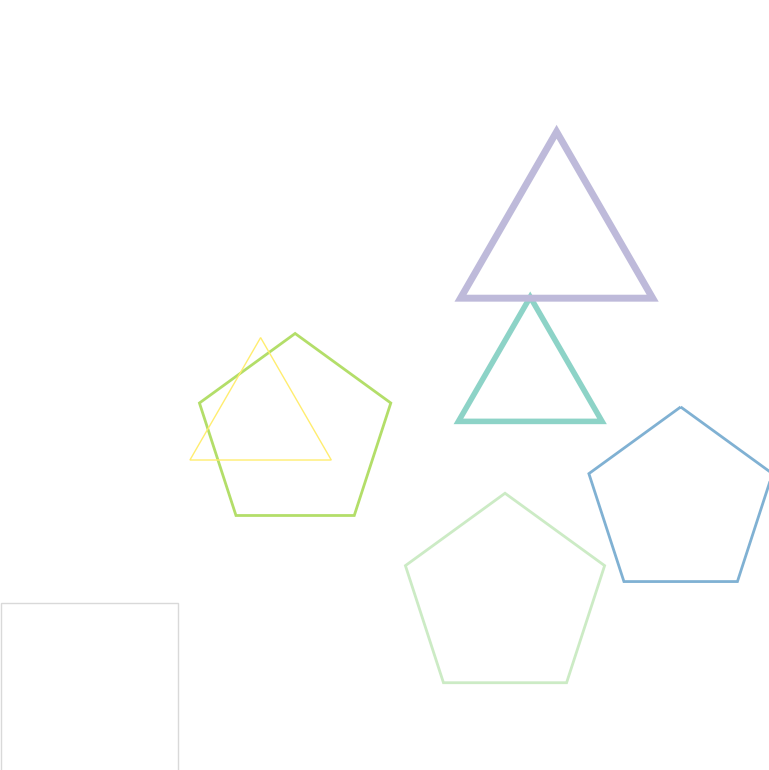[{"shape": "triangle", "thickness": 2, "radius": 0.54, "center": [0.689, 0.507]}, {"shape": "triangle", "thickness": 2.5, "radius": 0.72, "center": [0.723, 0.685]}, {"shape": "pentagon", "thickness": 1, "radius": 0.63, "center": [0.884, 0.346]}, {"shape": "pentagon", "thickness": 1, "radius": 0.65, "center": [0.383, 0.436]}, {"shape": "square", "thickness": 0.5, "radius": 0.58, "center": [0.117, 0.102]}, {"shape": "pentagon", "thickness": 1, "radius": 0.68, "center": [0.656, 0.223]}, {"shape": "triangle", "thickness": 0.5, "radius": 0.53, "center": [0.338, 0.456]}]